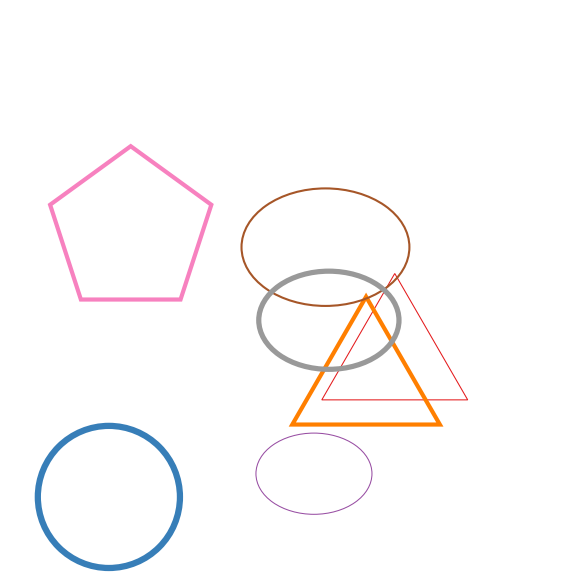[{"shape": "triangle", "thickness": 0.5, "radius": 0.73, "center": [0.684, 0.38]}, {"shape": "circle", "thickness": 3, "radius": 0.62, "center": [0.189, 0.139]}, {"shape": "oval", "thickness": 0.5, "radius": 0.5, "center": [0.544, 0.179]}, {"shape": "triangle", "thickness": 2, "radius": 0.74, "center": [0.634, 0.338]}, {"shape": "oval", "thickness": 1, "radius": 0.73, "center": [0.564, 0.571]}, {"shape": "pentagon", "thickness": 2, "radius": 0.73, "center": [0.226, 0.599]}, {"shape": "oval", "thickness": 2.5, "radius": 0.61, "center": [0.569, 0.445]}]